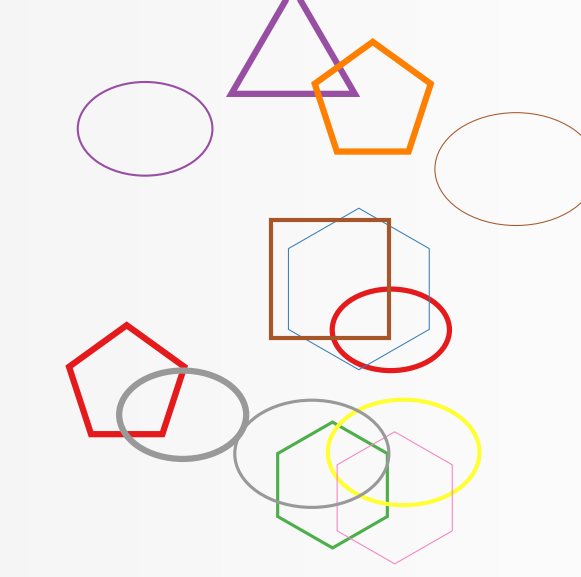[{"shape": "pentagon", "thickness": 3, "radius": 0.52, "center": [0.218, 0.332]}, {"shape": "oval", "thickness": 2.5, "radius": 0.5, "center": [0.672, 0.428]}, {"shape": "hexagon", "thickness": 0.5, "radius": 0.7, "center": [0.617, 0.499]}, {"shape": "hexagon", "thickness": 1.5, "radius": 0.54, "center": [0.572, 0.159]}, {"shape": "oval", "thickness": 1, "radius": 0.58, "center": [0.25, 0.776]}, {"shape": "triangle", "thickness": 3, "radius": 0.61, "center": [0.504, 0.898]}, {"shape": "pentagon", "thickness": 3, "radius": 0.52, "center": [0.641, 0.822]}, {"shape": "oval", "thickness": 2, "radius": 0.65, "center": [0.694, 0.216]}, {"shape": "square", "thickness": 2, "radius": 0.51, "center": [0.568, 0.516]}, {"shape": "oval", "thickness": 0.5, "radius": 0.7, "center": [0.888, 0.706]}, {"shape": "hexagon", "thickness": 0.5, "radius": 0.57, "center": [0.679, 0.137]}, {"shape": "oval", "thickness": 3, "radius": 0.55, "center": [0.314, 0.281]}, {"shape": "oval", "thickness": 1.5, "radius": 0.66, "center": [0.536, 0.213]}]